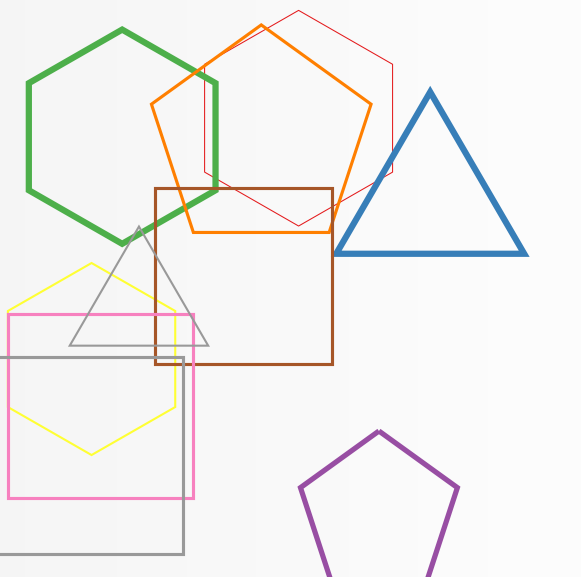[{"shape": "hexagon", "thickness": 0.5, "radius": 0.93, "center": [0.514, 0.794]}, {"shape": "triangle", "thickness": 3, "radius": 0.93, "center": [0.74, 0.653]}, {"shape": "hexagon", "thickness": 3, "radius": 0.93, "center": [0.21, 0.762]}, {"shape": "pentagon", "thickness": 2.5, "radius": 0.71, "center": [0.652, 0.111]}, {"shape": "pentagon", "thickness": 1.5, "radius": 0.99, "center": [0.449, 0.757]}, {"shape": "hexagon", "thickness": 1, "radius": 0.83, "center": [0.158, 0.377]}, {"shape": "square", "thickness": 1.5, "radius": 0.76, "center": [0.419, 0.522]}, {"shape": "square", "thickness": 1.5, "radius": 0.8, "center": [0.173, 0.296]}, {"shape": "square", "thickness": 1.5, "radius": 0.85, "center": [0.145, 0.21]}, {"shape": "triangle", "thickness": 1, "radius": 0.69, "center": [0.239, 0.469]}]